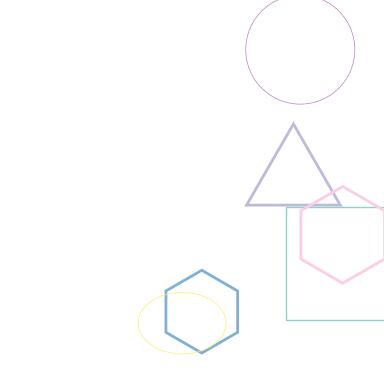[{"shape": "square", "thickness": 1, "radius": 0.73, "center": [0.888, 0.316]}, {"shape": "triangle", "thickness": 2, "radius": 0.7, "center": [0.762, 0.537]}, {"shape": "hexagon", "thickness": 2, "radius": 0.54, "center": [0.524, 0.191]}, {"shape": "hexagon", "thickness": 2, "radius": 0.63, "center": [0.89, 0.39]}, {"shape": "circle", "thickness": 0.5, "radius": 0.71, "center": [0.78, 0.871]}, {"shape": "oval", "thickness": 0.5, "radius": 0.57, "center": [0.473, 0.161]}]